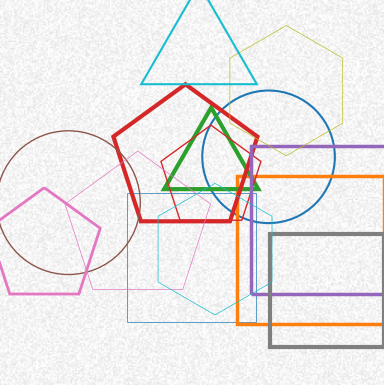[{"shape": "circle", "thickness": 1.5, "radius": 0.86, "center": [0.698, 0.593]}, {"shape": "square", "thickness": 0.5, "radius": 0.84, "center": [0.498, 0.331]}, {"shape": "square", "thickness": 2.5, "radius": 0.96, "center": [0.806, 0.351]}, {"shape": "triangle", "thickness": 3, "radius": 0.71, "center": [0.549, 0.579]}, {"shape": "pentagon", "thickness": 3, "radius": 0.98, "center": [0.482, 0.584]}, {"shape": "pentagon", "thickness": 1, "radius": 0.68, "center": [0.548, 0.538]}, {"shape": "square", "thickness": 2.5, "radius": 0.97, "center": [0.846, 0.429]}, {"shape": "circle", "thickness": 1, "radius": 0.93, "center": [0.178, 0.474]}, {"shape": "pentagon", "thickness": 0.5, "radius": 0.99, "center": [0.358, 0.409]}, {"shape": "pentagon", "thickness": 2, "radius": 0.76, "center": [0.115, 0.36]}, {"shape": "square", "thickness": 3, "radius": 0.74, "center": [0.849, 0.246]}, {"shape": "hexagon", "thickness": 0.5, "radius": 0.85, "center": [0.744, 0.765]}, {"shape": "triangle", "thickness": 1.5, "radius": 0.87, "center": [0.517, 0.868]}, {"shape": "hexagon", "thickness": 0.5, "radius": 0.85, "center": [0.559, 0.353]}]